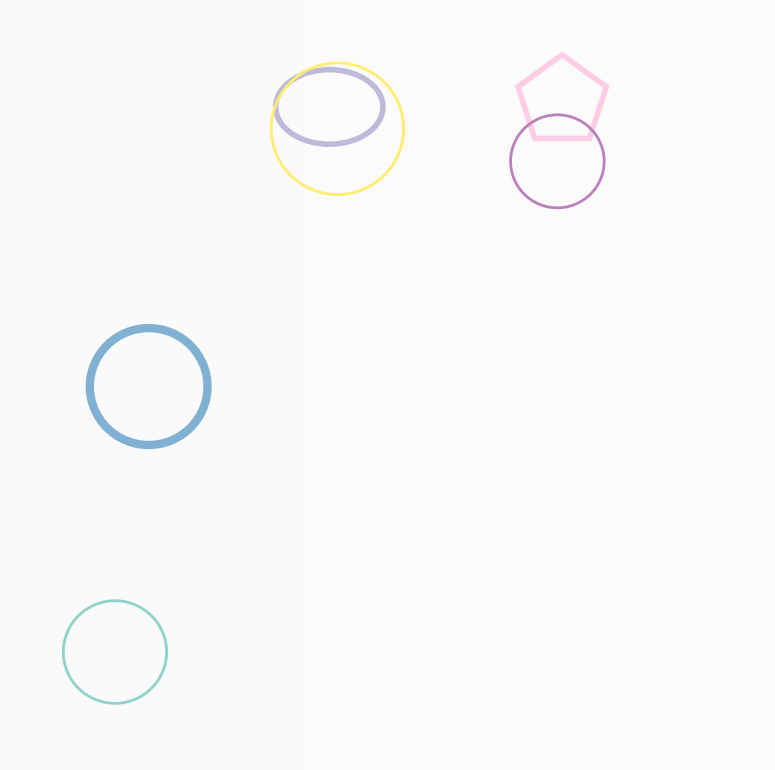[{"shape": "circle", "thickness": 1, "radius": 0.33, "center": [0.148, 0.153]}, {"shape": "oval", "thickness": 2, "radius": 0.35, "center": [0.425, 0.861]}, {"shape": "circle", "thickness": 3, "radius": 0.38, "center": [0.192, 0.498]}, {"shape": "pentagon", "thickness": 2, "radius": 0.3, "center": [0.725, 0.869]}, {"shape": "circle", "thickness": 1, "radius": 0.3, "center": [0.719, 0.79]}, {"shape": "circle", "thickness": 1, "radius": 0.43, "center": [0.435, 0.833]}]